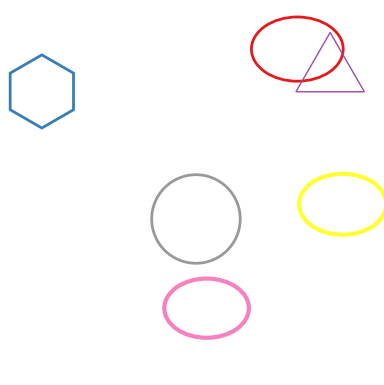[{"shape": "oval", "thickness": 2, "radius": 0.6, "center": [0.772, 0.872]}, {"shape": "hexagon", "thickness": 2, "radius": 0.47, "center": [0.109, 0.762]}, {"shape": "triangle", "thickness": 1, "radius": 0.51, "center": [0.858, 0.813]}, {"shape": "oval", "thickness": 3, "radius": 0.57, "center": [0.89, 0.47]}, {"shape": "oval", "thickness": 3, "radius": 0.55, "center": [0.537, 0.2]}, {"shape": "circle", "thickness": 2, "radius": 0.58, "center": [0.509, 0.431]}]